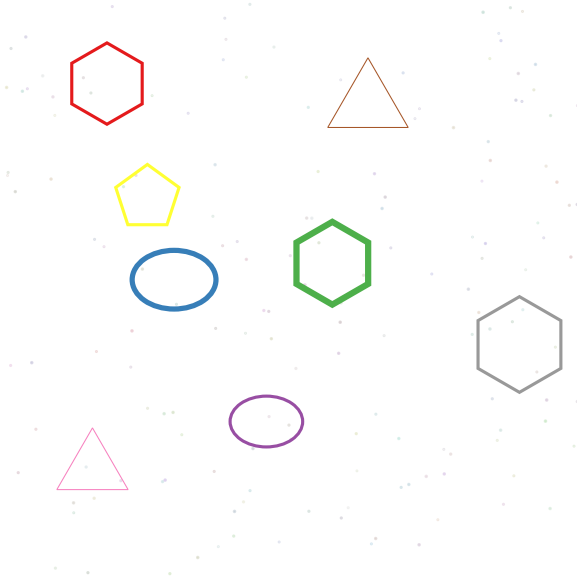[{"shape": "hexagon", "thickness": 1.5, "radius": 0.35, "center": [0.185, 0.854]}, {"shape": "oval", "thickness": 2.5, "radius": 0.36, "center": [0.301, 0.515]}, {"shape": "hexagon", "thickness": 3, "radius": 0.36, "center": [0.575, 0.543]}, {"shape": "oval", "thickness": 1.5, "radius": 0.31, "center": [0.461, 0.269]}, {"shape": "pentagon", "thickness": 1.5, "radius": 0.29, "center": [0.255, 0.657]}, {"shape": "triangle", "thickness": 0.5, "radius": 0.4, "center": [0.637, 0.819]}, {"shape": "triangle", "thickness": 0.5, "radius": 0.36, "center": [0.16, 0.187]}, {"shape": "hexagon", "thickness": 1.5, "radius": 0.41, "center": [0.899, 0.403]}]